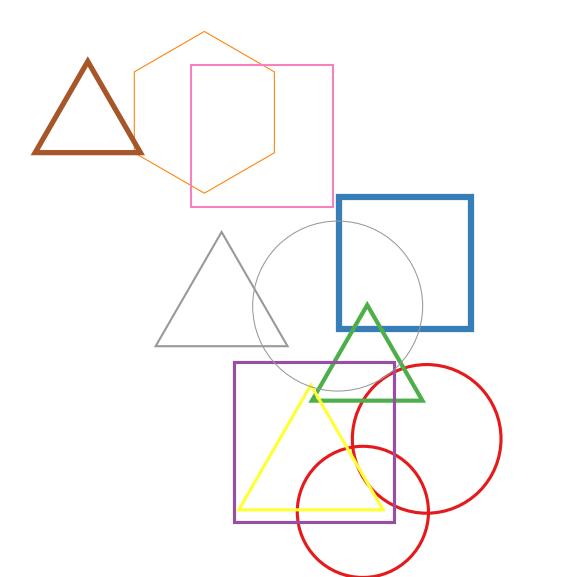[{"shape": "circle", "thickness": 1.5, "radius": 0.64, "center": [0.739, 0.239]}, {"shape": "circle", "thickness": 1.5, "radius": 0.57, "center": [0.628, 0.113]}, {"shape": "square", "thickness": 3, "radius": 0.57, "center": [0.701, 0.543]}, {"shape": "triangle", "thickness": 2, "radius": 0.55, "center": [0.636, 0.361]}, {"shape": "square", "thickness": 1.5, "radius": 0.69, "center": [0.544, 0.234]}, {"shape": "hexagon", "thickness": 0.5, "radius": 0.7, "center": [0.354, 0.805]}, {"shape": "triangle", "thickness": 1.5, "radius": 0.72, "center": [0.538, 0.188]}, {"shape": "triangle", "thickness": 2.5, "radius": 0.53, "center": [0.152, 0.787]}, {"shape": "square", "thickness": 1, "radius": 0.61, "center": [0.454, 0.764]}, {"shape": "circle", "thickness": 0.5, "radius": 0.74, "center": [0.585, 0.469]}, {"shape": "triangle", "thickness": 1, "radius": 0.66, "center": [0.384, 0.466]}]